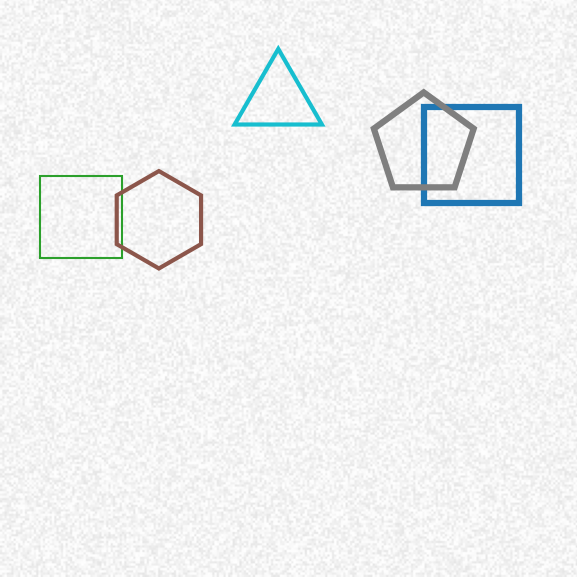[{"shape": "square", "thickness": 3, "radius": 0.41, "center": [0.816, 0.731]}, {"shape": "square", "thickness": 1, "radius": 0.35, "center": [0.141, 0.623]}, {"shape": "hexagon", "thickness": 2, "radius": 0.42, "center": [0.275, 0.619]}, {"shape": "pentagon", "thickness": 3, "radius": 0.45, "center": [0.734, 0.748]}, {"shape": "triangle", "thickness": 2, "radius": 0.44, "center": [0.482, 0.827]}]